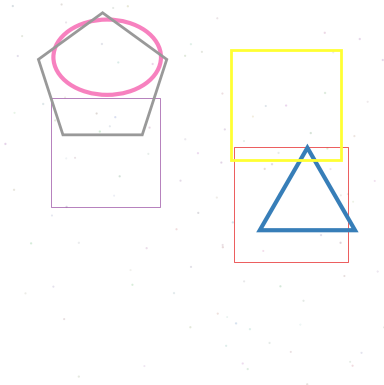[{"shape": "square", "thickness": 0.5, "radius": 0.74, "center": [0.756, 0.469]}, {"shape": "triangle", "thickness": 3, "radius": 0.71, "center": [0.798, 0.473]}, {"shape": "square", "thickness": 0.5, "radius": 0.71, "center": [0.274, 0.604]}, {"shape": "square", "thickness": 2, "radius": 0.71, "center": [0.743, 0.727]}, {"shape": "oval", "thickness": 3, "radius": 0.7, "center": [0.278, 0.851]}, {"shape": "pentagon", "thickness": 2, "radius": 0.88, "center": [0.266, 0.792]}]